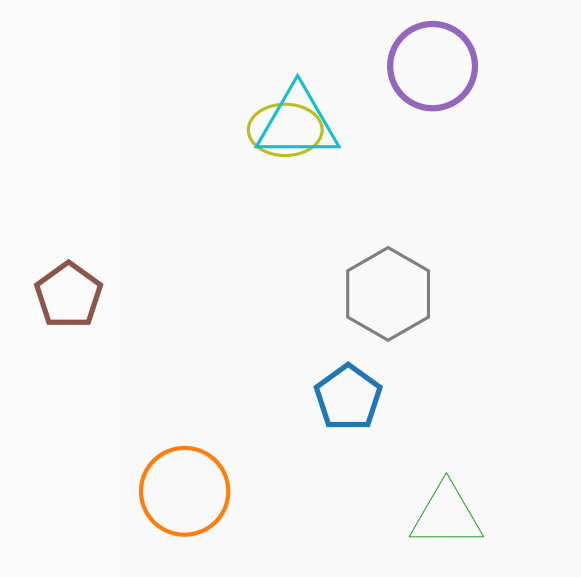[{"shape": "pentagon", "thickness": 2.5, "radius": 0.29, "center": [0.599, 0.311]}, {"shape": "circle", "thickness": 2, "radius": 0.38, "center": [0.318, 0.148]}, {"shape": "triangle", "thickness": 0.5, "radius": 0.37, "center": [0.768, 0.107]}, {"shape": "circle", "thickness": 3, "radius": 0.36, "center": [0.744, 0.885]}, {"shape": "pentagon", "thickness": 2.5, "radius": 0.29, "center": [0.118, 0.488]}, {"shape": "hexagon", "thickness": 1.5, "radius": 0.4, "center": [0.668, 0.49]}, {"shape": "oval", "thickness": 1.5, "radius": 0.32, "center": [0.491, 0.774]}, {"shape": "triangle", "thickness": 1.5, "radius": 0.41, "center": [0.512, 0.786]}]